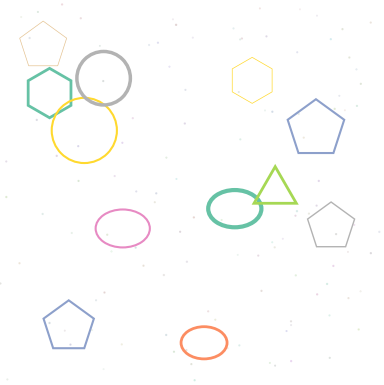[{"shape": "oval", "thickness": 3, "radius": 0.35, "center": [0.61, 0.458]}, {"shape": "hexagon", "thickness": 2, "radius": 0.32, "center": [0.129, 0.758]}, {"shape": "oval", "thickness": 2, "radius": 0.3, "center": [0.53, 0.11]}, {"shape": "pentagon", "thickness": 1.5, "radius": 0.34, "center": [0.178, 0.151]}, {"shape": "pentagon", "thickness": 1.5, "radius": 0.39, "center": [0.821, 0.665]}, {"shape": "oval", "thickness": 1.5, "radius": 0.35, "center": [0.319, 0.407]}, {"shape": "triangle", "thickness": 2, "radius": 0.32, "center": [0.715, 0.504]}, {"shape": "circle", "thickness": 1.5, "radius": 0.42, "center": [0.219, 0.661]}, {"shape": "hexagon", "thickness": 0.5, "radius": 0.3, "center": [0.655, 0.791]}, {"shape": "pentagon", "thickness": 0.5, "radius": 0.32, "center": [0.112, 0.881]}, {"shape": "pentagon", "thickness": 1, "radius": 0.32, "center": [0.86, 0.411]}, {"shape": "circle", "thickness": 2.5, "radius": 0.35, "center": [0.269, 0.797]}]